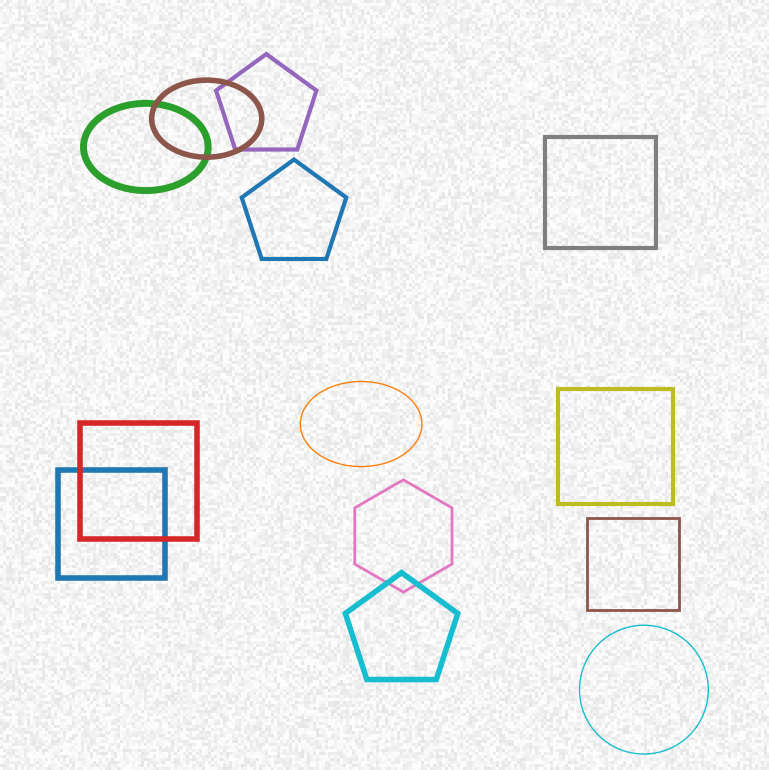[{"shape": "square", "thickness": 2, "radius": 0.35, "center": [0.145, 0.319]}, {"shape": "pentagon", "thickness": 1.5, "radius": 0.36, "center": [0.382, 0.721]}, {"shape": "oval", "thickness": 0.5, "radius": 0.39, "center": [0.469, 0.449]}, {"shape": "oval", "thickness": 2.5, "radius": 0.4, "center": [0.189, 0.809]}, {"shape": "square", "thickness": 2, "radius": 0.38, "center": [0.18, 0.375]}, {"shape": "pentagon", "thickness": 1.5, "radius": 0.34, "center": [0.346, 0.861]}, {"shape": "square", "thickness": 1, "radius": 0.3, "center": [0.822, 0.268]}, {"shape": "oval", "thickness": 2, "radius": 0.36, "center": [0.268, 0.846]}, {"shape": "hexagon", "thickness": 1, "radius": 0.36, "center": [0.524, 0.304]}, {"shape": "square", "thickness": 1.5, "radius": 0.36, "center": [0.78, 0.75]}, {"shape": "square", "thickness": 1.5, "radius": 0.37, "center": [0.799, 0.42]}, {"shape": "circle", "thickness": 0.5, "radius": 0.42, "center": [0.836, 0.104]}, {"shape": "pentagon", "thickness": 2, "radius": 0.38, "center": [0.522, 0.18]}]